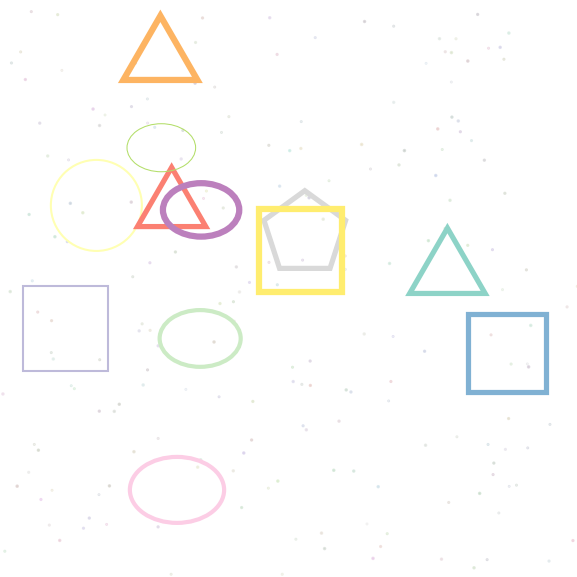[{"shape": "triangle", "thickness": 2.5, "radius": 0.38, "center": [0.775, 0.529]}, {"shape": "circle", "thickness": 1, "radius": 0.39, "center": [0.167, 0.643]}, {"shape": "square", "thickness": 1, "radius": 0.37, "center": [0.113, 0.43]}, {"shape": "triangle", "thickness": 2.5, "radius": 0.34, "center": [0.297, 0.641]}, {"shape": "square", "thickness": 2.5, "radius": 0.34, "center": [0.878, 0.388]}, {"shape": "triangle", "thickness": 3, "radius": 0.37, "center": [0.278, 0.898]}, {"shape": "oval", "thickness": 0.5, "radius": 0.3, "center": [0.279, 0.743]}, {"shape": "oval", "thickness": 2, "radius": 0.41, "center": [0.306, 0.151]}, {"shape": "pentagon", "thickness": 2.5, "radius": 0.37, "center": [0.528, 0.595]}, {"shape": "oval", "thickness": 3, "radius": 0.33, "center": [0.348, 0.636]}, {"shape": "oval", "thickness": 2, "radius": 0.35, "center": [0.347, 0.413]}, {"shape": "square", "thickness": 3, "radius": 0.36, "center": [0.521, 0.566]}]